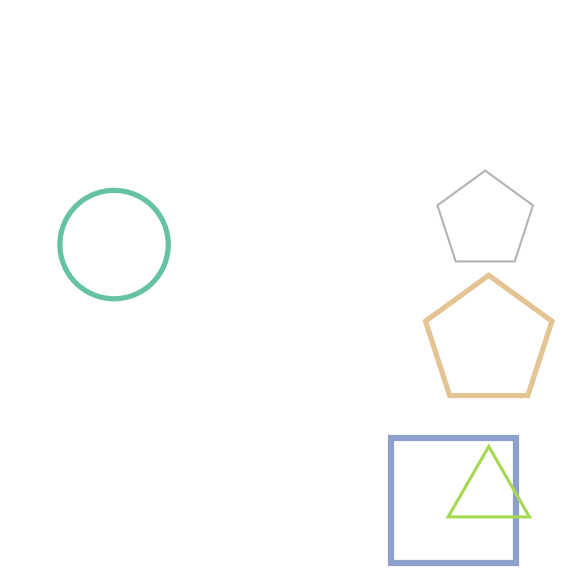[{"shape": "circle", "thickness": 2.5, "radius": 0.47, "center": [0.198, 0.576]}, {"shape": "square", "thickness": 3, "radius": 0.54, "center": [0.785, 0.132]}, {"shape": "triangle", "thickness": 1.5, "radius": 0.41, "center": [0.846, 0.145]}, {"shape": "pentagon", "thickness": 2.5, "radius": 0.58, "center": [0.846, 0.407]}, {"shape": "pentagon", "thickness": 1, "radius": 0.43, "center": [0.84, 0.617]}]